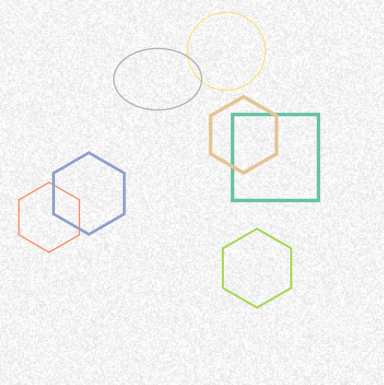[{"shape": "square", "thickness": 2.5, "radius": 0.56, "center": [0.715, 0.592]}, {"shape": "hexagon", "thickness": 1, "radius": 0.45, "center": [0.128, 0.435]}, {"shape": "hexagon", "thickness": 2, "radius": 0.53, "center": [0.231, 0.497]}, {"shape": "hexagon", "thickness": 1.5, "radius": 0.51, "center": [0.668, 0.303]}, {"shape": "circle", "thickness": 0.5, "radius": 0.51, "center": [0.588, 0.867]}, {"shape": "hexagon", "thickness": 2.5, "radius": 0.49, "center": [0.633, 0.65]}, {"shape": "oval", "thickness": 1, "radius": 0.57, "center": [0.41, 0.794]}]